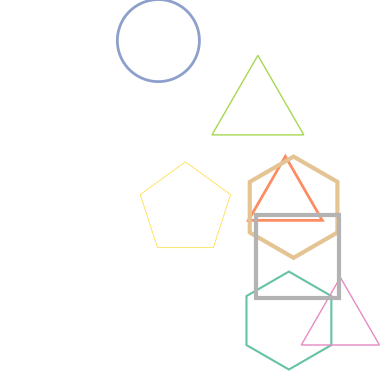[{"shape": "hexagon", "thickness": 1.5, "radius": 0.64, "center": [0.75, 0.167]}, {"shape": "triangle", "thickness": 2, "radius": 0.55, "center": [0.741, 0.483]}, {"shape": "circle", "thickness": 2, "radius": 0.53, "center": [0.411, 0.895]}, {"shape": "triangle", "thickness": 1, "radius": 0.59, "center": [0.884, 0.163]}, {"shape": "triangle", "thickness": 1, "radius": 0.69, "center": [0.67, 0.718]}, {"shape": "pentagon", "thickness": 0.5, "radius": 0.62, "center": [0.482, 0.456]}, {"shape": "hexagon", "thickness": 3, "radius": 0.66, "center": [0.763, 0.462]}, {"shape": "square", "thickness": 3, "radius": 0.54, "center": [0.773, 0.333]}]